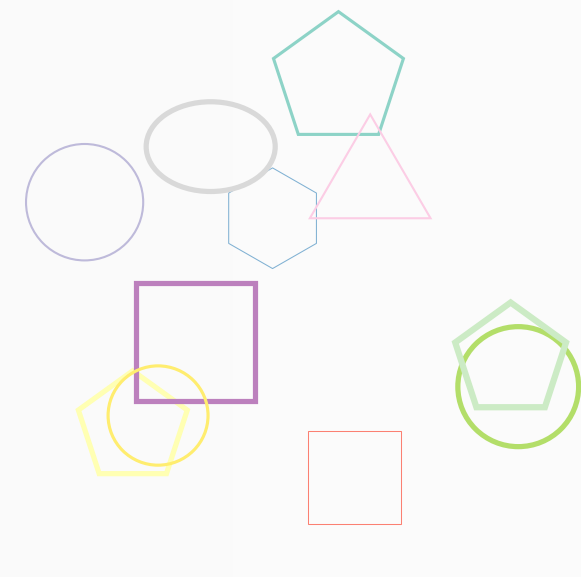[{"shape": "pentagon", "thickness": 1.5, "radius": 0.59, "center": [0.582, 0.861]}, {"shape": "pentagon", "thickness": 2.5, "radius": 0.49, "center": [0.229, 0.259]}, {"shape": "circle", "thickness": 1, "radius": 0.5, "center": [0.146, 0.649]}, {"shape": "square", "thickness": 0.5, "radius": 0.4, "center": [0.61, 0.173]}, {"shape": "hexagon", "thickness": 0.5, "radius": 0.44, "center": [0.469, 0.621]}, {"shape": "circle", "thickness": 2.5, "radius": 0.52, "center": [0.892, 0.33]}, {"shape": "triangle", "thickness": 1, "radius": 0.6, "center": [0.637, 0.681]}, {"shape": "oval", "thickness": 2.5, "radius": 0.56, "center": [0.362, 0.745]}, {"shape": "square", "thickness": 2.5, "radius": 0.51, "center": [0.336, 0.407]}, {"shape": "pentagon", "thickness": 3, "radius": 0.5, "center": [0.879, 0.375]}, {"shape": "circle", "thickness": 1.5, "radius": 0.43, "center": [0.272, 0.28]}]